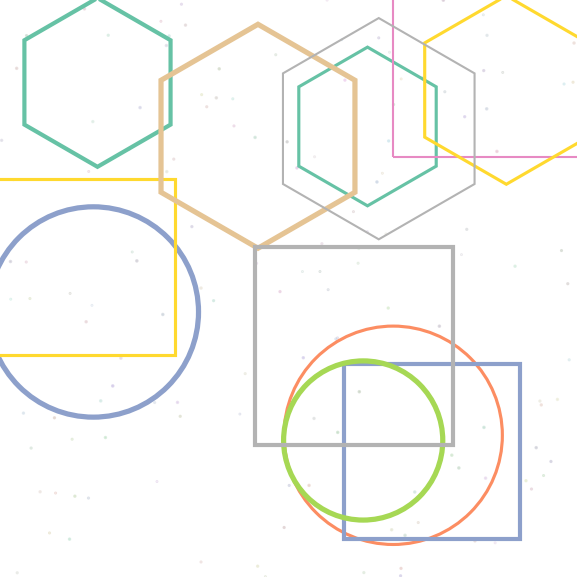[{"shape": "hexagon", "thickness": 2, "radius": 0.73, "center": [0.169, 0.856]}, {"shape": "hexagon", "thickness": 1.5, "radius": 0.69, "center": [0.636, 0.78]}, {"shape": "circle", "thickness": 1.5, "radius": 0.95, "center": [0.681, 0.245]}, {"shape": "circle", "thickness": 2.5, "radius": 0.91, "center": [0.162, 0.459]}, {"shape": "square", "thickness": 2, "radius": 0.76, "center": [0.748, 0.217]}, {"shape": "square", "thickness": 1, "radius": 0.82, "center": [0.846, 0.892]}, {"shape": "circle", "thickness": 2.5, "radius": 0.69, "center": [0.629, 0.236]}, {"shape": "square", "thickness": 1.5, "radius": 0.76, "center": [0.15, 0.537]}, {"shape": "hexagon", "thickness": 1.5, "radius": 0.82, "center": [0.877, 0.843]}, {"shape": "hexagon", "thickness": 2.5, "radius": 0.97, "center": [0.447, 0.763]}, {"shape": "hexagon", "thickness": 1, "radius": 0.96, "center": [0.656, 0.776]}, {"shape": "square", "thickness": 2, "radius": 0.86, "center": [0.613, 0.401]}]